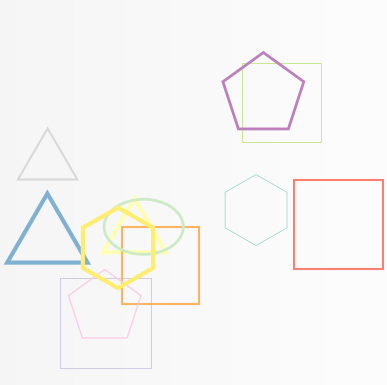[{"shape": "hexagon", "thickness": 0.5, "radius": 0.46, "center": [0.661, 0.454]}, {"shape": "triangle", "thickness": 3, "radius": 0.47, "center": [0.347, 0.392]}, {"shape": "square", "thickness": 0.5, "radius": 0.59, "center": [0.272, 0.161]}, {"shape": "square", "thickness": 1.5, "radius": 0.58, "center": [0.874, 0.417]}, {"shape": "triangle", "thickness": 3, "radius": 0.6, "center": [0.122, 0.378]}, {"shape": "square", "thickness": 1.5, "radius": 0.5, "center": [0.414, 0.31]}, {"shape": "square", "thickness": 0.5, "radius": 0.51, "center": [0.726, 0.734]}, {"shape": "pentagon", "thickness": 1, "radius": 0.49, "center": [0.27, 0.202]}, {"shape": "triangle", "thickness": 1.5, "radius": 0.44, "center": [0.123, 0.578]}, {"shape": "pentagon", "thickness": 2, "radius": 0.55, "center": [0.68, 0.754]}, {"shape": "oval", "thickness": 2, "radius": 0.51, "center": [0.371, 0.411]}, {"shape": "hexagon", "thickness": 3, "radius": 0.52, "center": [0.305, 0.356]}]